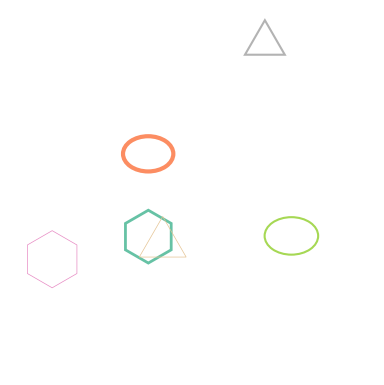[{"shape": "hexagon", "thickness": 2, "radius": 0.34, "center": [0.385, 0.385]}, {"shape": "oval", "thickness": 3, "radius": 0.33, "center": [0.385, 0.6]}, {"shape": "hexagon", "thickness": 0.5, "radius": 0.37, "center": [0.136, 0.327]}, {"shape": "oval", "thickness": 1.5, "radius": 0.35, "center": [0.757, 0.387]}, {"shape": "triangle", "thickness": 0.5, "radius": 0.35, "center": [0.423, 0.367]}, {"shape": "triangle", "thickness": 1.5, "radius": 0.3, "center": [0.688, 0.888]}]